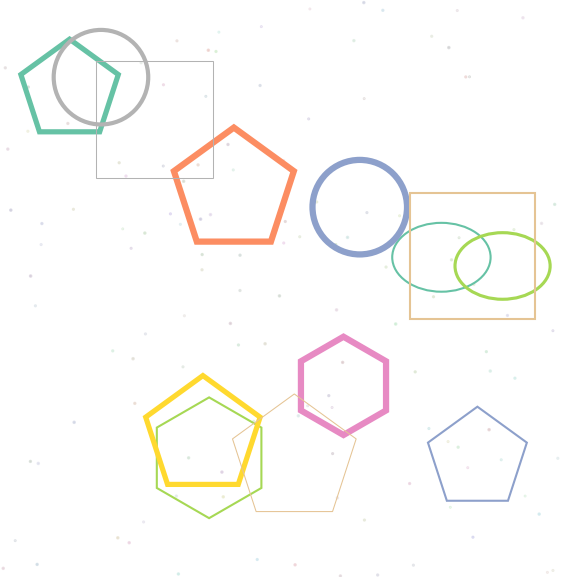[{"shape": "pentagon", "thickness": 2.5, "radius": 0.44, "center": [0.12, 0.843]}, {"shape": "oval", "thickness": 1, "radius": 0.43, "center": [0.764, 0.554]}, {"shape": "pentagon", "thickness": 3, "radius": 0.55, "center": [0.405, 0.669]}, {"shape": "pentagon", "thickness": 1, "radius": 0.45, "center": [0.827, 0.205]}, {"shape": "circle", "thickness": 3, "radius": 0.41, "center": [0.623, 0.64]}, {"shape": "hexagon", "thickness": 3, "radius": 0.43, "center": [0.595, 0.331]}, {"shape": "hexagon", "thickness": 1, "radius": 0.52, "center": [0.362, 0.206]}, {"shape": "oval", "thickness": 1.5, "radius": 0.41, "center": [0.87, 0.539]}, {"shape": "pentagon", "thickness": 2.5, "radius": 0.52, "center": [0.351, 0.245]}, {"shape": "square", "thickness": 1, "radius": 0.54, "center": [0.818, 0.556]}, {"shape": "pentagon", "thickness": 0.5, "radius": 0.56, "center": [0.51, 0.204]}, {"shape": "square", "thickness": 0.5, "radius": 0.51, "center": [0.268, 0.792]}, {"shape": "circle", "thickness": 2, "radius": 0.41, "center": [0.175, 0.865]}]